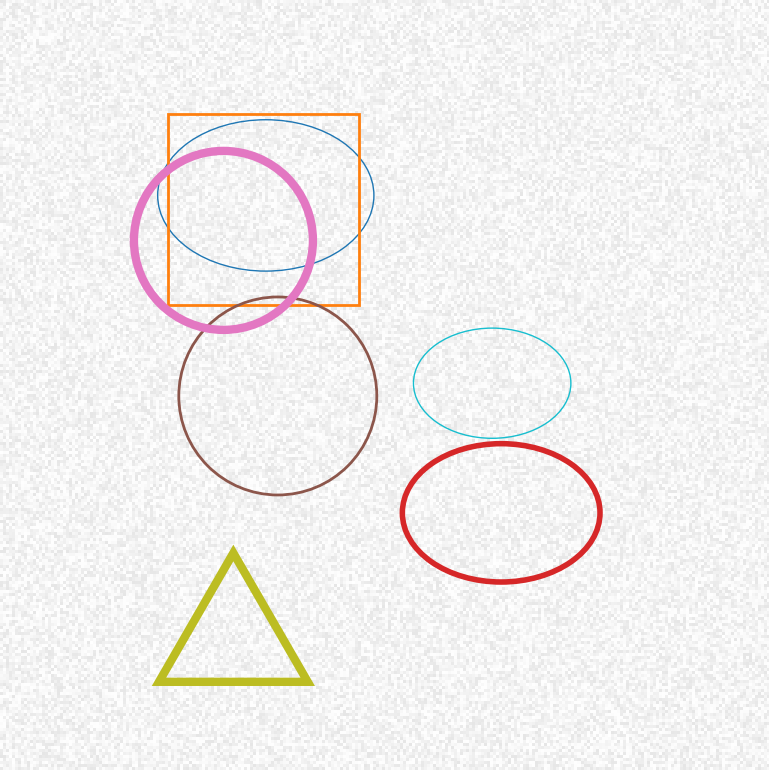[{"shape": "oval", "thickness": 0.5, "radius": 0.7, "center": [0.345, 0.746]}, {"shape": "square", "thickness": 1, "radius": 0.62, "center": [0.342, 0.728]}, {"shape": "oval", "thickness": 2, "radius": 0.64, "center": [0.651, 0.334]}, {"shape": "circle", "thickness": 1, "radius": 0.64, "center": [0.361, 0.486]}, {"shape": "circle", "thickness": 3, "radius": 0.58, "center": [0.29, 0.688]}, {"shape": "triangle", "thickness": 3, "radius": 0.56, "center": [0.303, 0.17]}, {"shape": "oval", "thickness": 0.5, "radius": 0.51, "center": [0.639, 0.502]}]